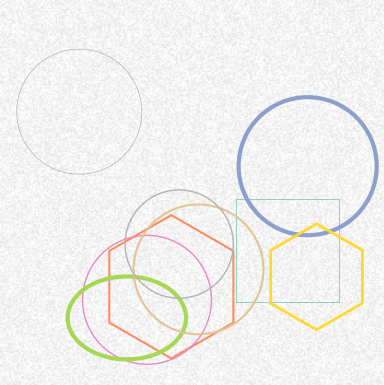[{"shape": "square", "thickness": 0.5, "radius": 0.67, "center": [0.746, 0.35]}, {"shape": "hexagon", "thickness": 1.5, "radius": 0.93, "center": [0.445, 0.255]}, {"shape": "circle", "thickness": 3, "radius": 0.9, "center": [0.799, 0.568]}, {"shape": "circle", "thickness": 1, "radius": 0.84, "center": [0.382, 0.221]}, {"shape": "oval", "thickness": 3, "radius": 0.77, "center": [0.329, 0.174]}, {"shape": "hexagon", "thickness": 2, "radius": 0.69, "center": [0.822, 0.281]}, {"shape": "circle", "thickness": 1.5, "radius": 0.84, "center": [0.516, 0.3]}, {"shape": "circle", "thickness": 0.5, "radius": 0.81, "center": [0.206, 0.71]}, {"shape": "circle", "thickness": 1, "radius": 0.7, "center": [0.465, 0.366]}]